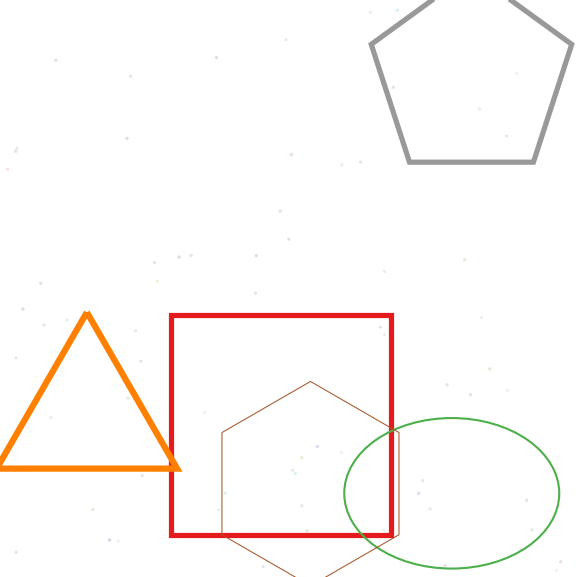[{"shape": "square", "thickness": 2.5, "radius": 0.95, "center": [0.487, 0.263]}, {"shape": "oval", "thickness": 1, "radius": 0.93, "center": [0.782, 0.145]}, {"shape": "triangle", "thickness": 3, "radius": 0.9, "center": [0.15, 0.278]}, {"shape": "hexagon", "thickness": 0.5, "radius": 0.88, "center": [0.538, 0.162]}, {"shape": "pentagon", "thickness": 2.5, "radius": 0.91, "center": [0.816, 0.866]}]